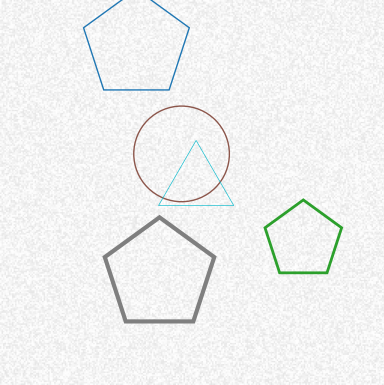[{"shape": "pentagon", "thickness": 1, "radius": 0.72, "center": [0.354, 0.883]}, {"shape": "pentagon", "thickness": 2, "radius": 0.52, "center": [0.788, 0.376]}, {"shape": "circle", "thickness": 1, "radius": 0.62, "center": [0.472, 0.6]}, {"shape": "pentagon", "thickness": 3, "radius": 0.75, "center": [0.414, 0.286]}, {"shape": "triangle", "thickness": 0.5, "radius": 0.56, "center": [0.509, 0.522]}]